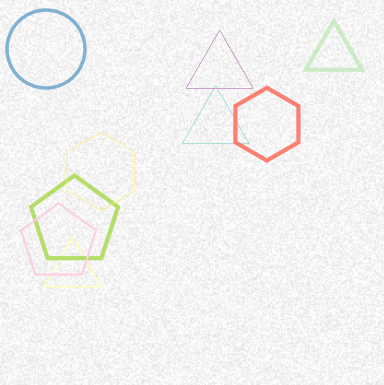[{"shape": "triangle", "thickness": 0.5, "radius": 0.5, "center": [0.56, 0.677]}, {"shape": "triangle", "thickness": 1, "radius": 0.43, "center": [0.189, 0.298]}, {"shape": "hexagon", "thickness": 3, "radius": 0.47, "center": [0.693, 0.677]}, {"shape": "circle", "thickness": 2.5, "radius": 0.51, "center": [0.12, 0.873]}, {"shape": "pentagon", "thickness": 3, "radius": 0.59, "center": [0.194, 0.426]}, {"shape": "pentagon", "thickness": 1.5, "radius": 0.51, "center": [0.152, 0.37]}, {"shape": "triangle", "thickness": 0.5, "radius": 0.5, "center": [0.571, 0.821]}, {"shape": "triangle", "thickness": 3, "radius": 0.42, "center": [0.867, 0.861]}, {"shape": "hexagon", "thickness": 0.5, "radius": 0.51, "center": [0.262, 0.555]}]